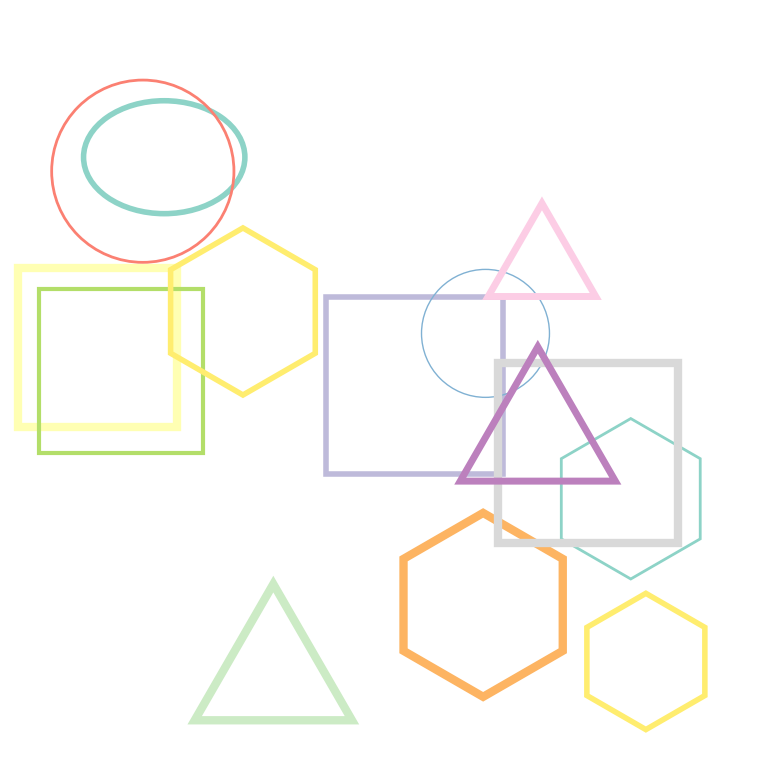[{"shape": "oval", "thickness": 2, "radius": 0.52, "center": [0.213, 0.796]}, {"shape": "hexagon", "thickness": 1, "radius": 0.52, "center": [0.819, 0.352]}, {"shape": "square", "thickness": 3, "radius": 0.52, "center": [0.127, 0.549]}, {"shape": "square", "thickness": 2, "radius": 0.58, "center": [0.538, 0.499]}, {"shape": "circle", "thickness": 1, "radius": 0.59, "center": [0.185, 0.778]}, {"shape": "circle", "thickness": 0.5, "radius": 0.42, "center": [0.631, 0.567]}, {"shape": "hexagon", "thickness": 3, "radius": 0.6, "center": [0.627, 0.214]}, {"shape": "square", "thickness": 1.5, "radius": 0.53, "center": [0.157, 0.518]}, {"shape": "triangle", "thickness": 2.5, "radius": 0.4, "center": [0.704, 0.655]}, {"shape": "square", "thickness": 3, "radius": 0.59, "center": [0.764, 0.412]}, {"shape": "triangle", "thickness": 2.5, "radius": 0.58, "center": [0.698, 0.433]}, {"shape": "triangle", "thickness": 3, "radius": 0.59, "center": [0.355, 0.124]}, {"shape": "hexagon", "thickness": 2, "radius": 0.54, "center": [0.316, 0.595]}, {"shape": "hexagon", "thickness": 2, "radius": 0.44, "center": [0.839, 0.141]}]